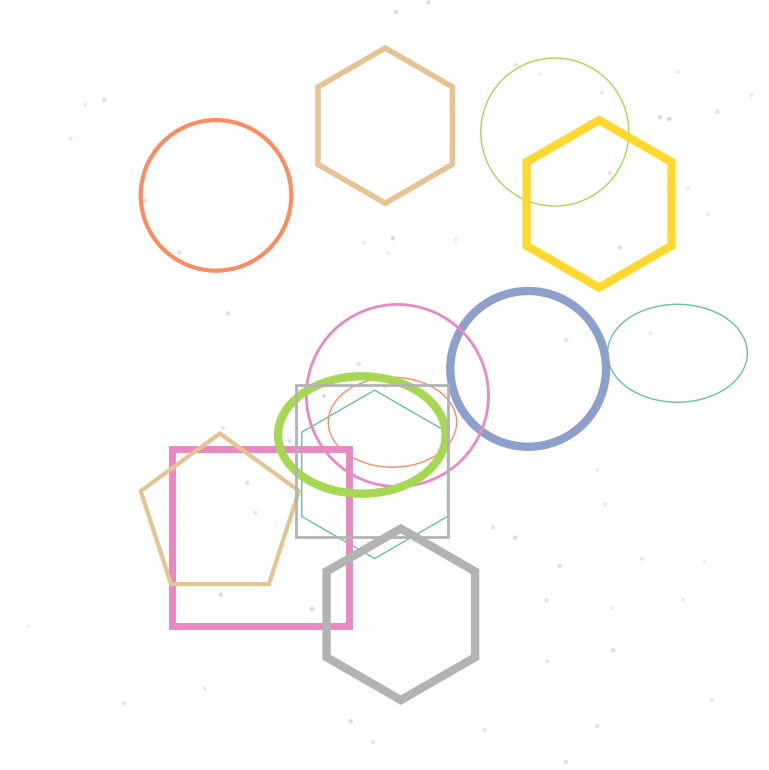[{"shape": "hexagon", "thickness": 0.5, "radius": 0.55, "center": [0.487, 0.384]}, {"shape": "oval", "thickness": 0.5, "radius": 0.45, "center": [0.88, 0.541]}, {"shape": "oval", "thickness": 0.5, "radius": 0.42, "center": [0.51, 0.452]}, {"shape": "circle", "thickness": 1.5, "radius": 0.49, "center": [0.281, 0.746]}, {"shape": "circle", "thickness": 3, "radius": 0.51, "center": [0.686, 0.521]}, {"shape": "square", "thickness": 2.5, "radius": 0.58, "center": [0.338, 0.302]}, {"shape": "circle", "thickness": 1, "radius": 0.59, "center": [0.516, 0.486]}, {"shape": "circle", "thickness": 0.5, "radius": 0.48, "center": [0.721, 0.828]}, {"shape": "oval", "thickness": 3, "radius": 0.54, "center": [0.47, 0.435]}, {"shape": "hexagon", "thickness": 3, "radius": 0.54, "center": [0.778, 0.735]}, {"shape": "pentagon", "thickness": 1.5, "radius": 0.54, "center": [0.286, 0.329]}, {"shape": "hexagon", "thickness": 2, "radius": 0.5, "center": [0.5, 0.837]}, {"shape": "hexagon", "thickness": 3, "radius": 0.56, "center": [0.521, 0.202]}, {"shape": "square", "thickness": 1, "radius": 0.49, "center": [0.483, 0.401]}]